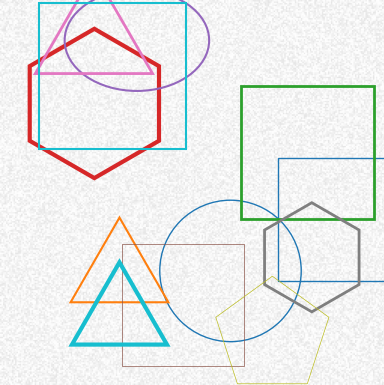[{"shape": "square", "thickness": 1, "radius": 0.8, "center": [0.882, 0.429]}, {"shape": "circle", "thickness": 1, "radius": 0.92, "center": [0.599, 0.296]}, {"shape": "triangle", "thickness": 1.5, "radius": 0.73, "center": [0.31, 0.288]}, {"shape": "square", "thickness": 2, "radius": 0.86, "center": [0.799, 0.604]}, {"shape": "hexagon", "thickness": 3, "radius": 0.97, "center": [0.245, 0.731]}, {"shape": "oval", "thickness": 1.5, "radius": 0.94, "center": [0.356, 0.895]}, {"shape": "square", "thickness": 0.5, "radius": 0.79, "center": [0.476, 0.208]}, {"shape": "triangle", "thickness": 2, "radius": 0.88, "center": [0.244, 0.897]}, {"shape": "hexagon", "thickness": 2, "radius": 0.71, "center": [0.81, 0.332]}, {"shape": "pentagon", "thickness": 0.5, "radius": 0.77, "center": [0.707, 0.128]}, {"shape": "triangle", "thickness": 3, "radius": 0.71, "center": [0.31, 0.176]}, {"shape": "square", "thickness": 1.5, "radius": 0.95, "center": [0.292, 0.802]}]